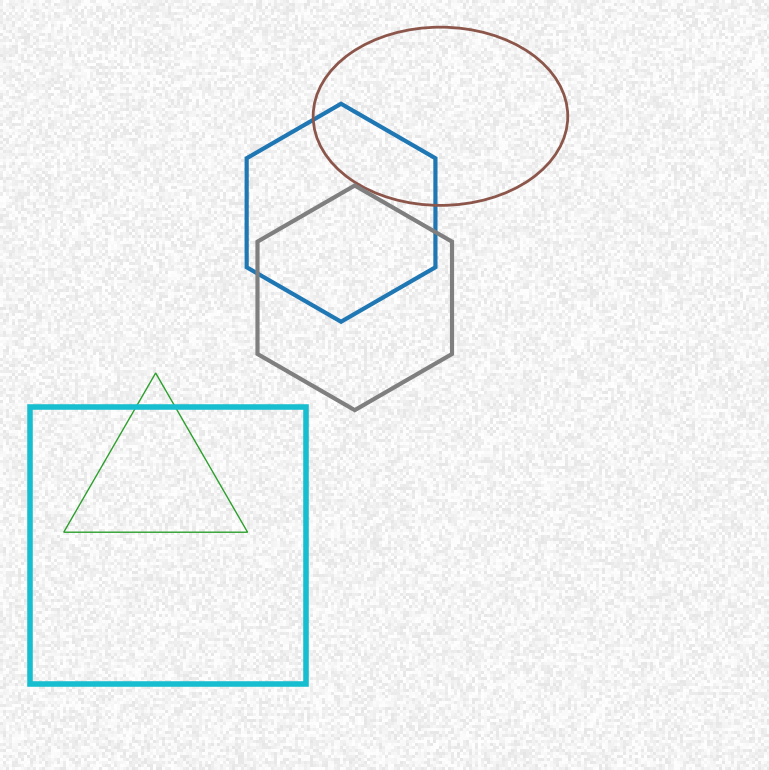[{"shape": "hexagon", "thickness": 1.5, "radius": 0.71, "center": [0.443, 0.724]}, {"shape": "triangle", "thickness": 0.5, "radius": 0.69, "center": [0.202, 0.378]}, {"shape": "oval", "thickness": 1, "radius": 0.83, "center": [0.572, 0.849]}, {"shape": "hexagon", "thickness": 1.5, "radius": 0.73, "center": [0.461, 0.613]}, {"shape": "square", "thickness": 2, "radius": 0.9, "center": [0.218, 0.292]}]